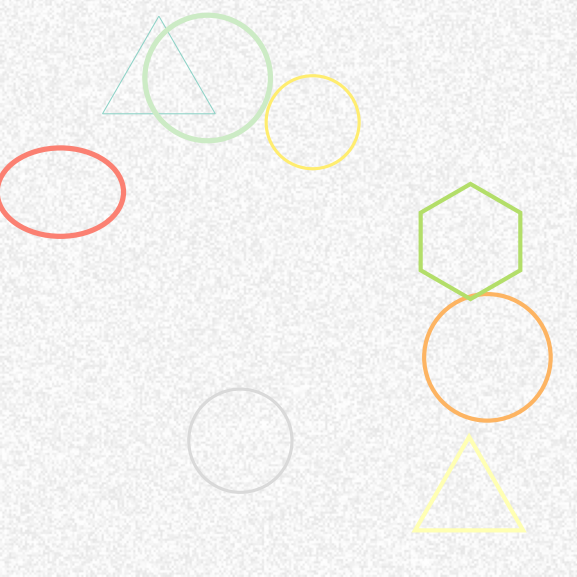[{"shape": "triangle", "thickness": 0.5, "radius": 0.56, "center": [0.275, 0.858]}, {"shape": "triangle", "thickness": 2, "radius": 0.54, "center": [0.812, 0.135]}, {"shape": "oval", "thickness": 2.5, "radius": 0.55, "center": [0.105, 0.666]}, {"shape": "circle", "thickness": 2, "radius": 0.55, "center": [0.844, 0.38]}, {"shape": "hexagon", "thickness": 2, "radius": 0.5, "center": [0.815, 0.581]}, {"shape": "circle", "thickness": 1.5, "radius": 0.45, "center": [0.416, 0.236]}, {"shape": "circle", "thickness": 2.5, "radius": 0.54, "center": [0.36, 0.864]}, {"shape": "circle", "thickness": 1.5, "radius": 0.4, "center": [0.541, 0.787]}]